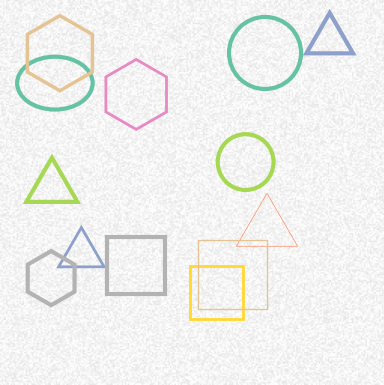[{"shape": "circle", "thickness": 3, "radius": 0.47, "center": [0.688, 0.862]}, {"shape": "oval", "thickness": 3, "radius": 0.49, "center": [0.143, 0.784]}, {"shape": "triangle", "thickness": 0.5, "radius": 0.46, "center": [0.693, 0.406]}, {"shape": "triangle", "thickness": 2, "radius": 0.34, "center": [0.211, 0.341]}, {"shape": "triangle", "thickness": 3, "radius": 0.35, "center": [0.856, 0.896]}, {"shape": "hexagon", "thickness": 2, "radius": 0.45, "center": [0.354, 0.755]}, {"shape": "triangle", "thickness": 3, "radius": 0.38, "center": [0.135, 0.514]}, {"shape": "circle", "thickness": 3, "radius": 0.36, "center": [0.638, 0.579]}, {"shape": "square", "thickness": 2, "radius": 0.35, "center": [0.562, 0.24]}, {"shape": "square", "thickness": 1, "radius": 0.45, "center": [0.604, 0.287]}, {"shape": "hexagon", "thickness": 2.5, "radius": 0.49, "center": [0.156, 0.862]}, {"shape": "hexagon", "thickness": 3, "radius": 0.35, "center": [0.133, 0.278]}, {"shape": "square", "thickness": 3, "radius": 0.37, "center": [0.353, 0.311]}]